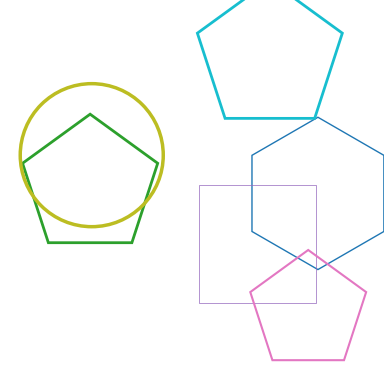[{"shape": "hexagon", "thickness": 1, "radius": 0.99, "center": [0.826, 0.498]}, {"shape": "pentagon", "thickness": 2, "radius": 0.92, "center": [0.234, 0.519]}, {"shape": "square", "thickness": 0.5, "radius": 0.76, "center": [0.668, 0.366]}, {"shape": "pentagon", "thickness": 1.5, "radius": 0.79, "center": [0.801, 0.192]}, {"shape": "circle", "thickness": 2.5, "radius": 0.93, "center": [0.238, 0.597]}, {"shape": "pentagon", "thickness": 2, "radius": 0.99, "center": [0.701, 0.853]}]